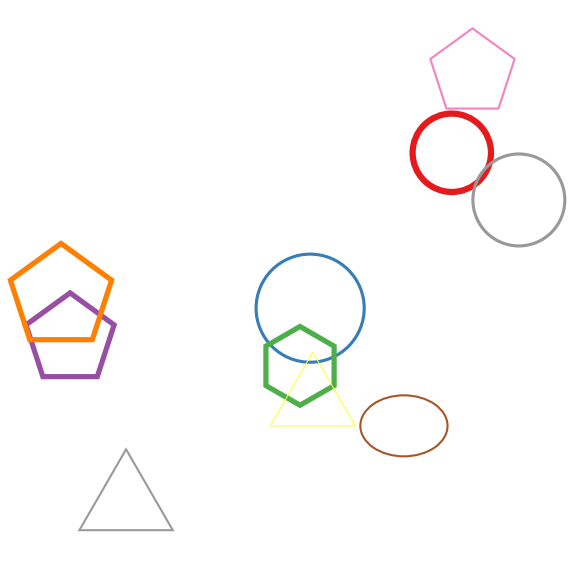[{"shape": "circle", "thickness": 3, "radius": 0.34, "center": [0.782, 0.735]}, {"shape": "circle", "thickness": 1.5, "radius": 0.47, "center": [0.537, 0.465]}, {"shape": "hexagon", "thickness": 2.5, "radius": 0.34, "center": [0.52, 0.366]}, {"shape": "pentagon", "thickness": 2.5, "radius": 0.4, "center": [0.121, 0.412]}, {"shape": "pentagon", "thickness": 2.5, "radius": 0.46, "center": [0.106, 0.485]}, {"shape": "triangle", "thickness": 0.5, "radius": 0.43, "center": [0.542, 0.304]}, {"shape": "oval", "thickness": 1, "radius": 0.38, "center": [0.699, 0.262]}, {"shape": "pentagon", "thickness": 1, "radius": 0.38, "center": [0.818, 0.873]}, {"shape": "triangle", "thickness": 1, "radius": 0.47, "center": [0.218, 0.128]}, {"shape": "circle", "thickness": 1.5, "radius": 0.4, "center": [0.898, 0.653]}]